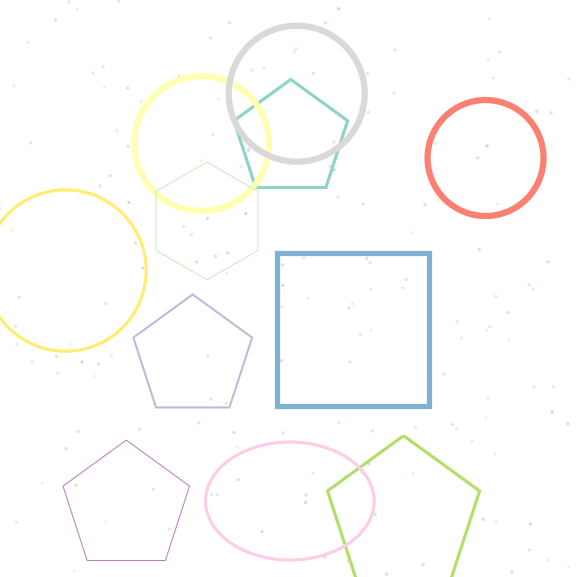[{"shape": "pentagon", "thickness": 1.5, "radius": 0.52, "center": [0.504, 0.758]}, {"shape": "circle", "thickness": 3, "radius": 0.58, "center": [0.349, 0.751]}, {"shape": "pentagon", "thickness": 1, "radius": 0.54, "center": [0.334, 0.381]}, {"shape": "circle", "thickness": 3, "radius": 0.5, "center": [0.841, 0.726]}, {"shape": "square", "thickness": 2.5, "radius": 0.66, "center": [0.611, 0.428]}, {"shape": "pentagon", "thickness": 1.5, "radius": 0.69, "center": [0.699, 0.106]}, {"shape": "oval", "thickness": 1.5, "radius": 0.73, "center": [0.502, 0.132]}, {"shape": "circle", "thickness": 3, "radius": 0.59, "center": [0.514, 0.837]}, {"shape": "pentagon", "thickness": 0.5, "radius": 0.58, "center": [0.219, 0.122]}, {"shape": "hexagon", "thickness": 0.5, "radius": 0.51, "center": [0.358, 0.617]}, {"shape": "circle", "thickness": 1.5, "radius": 0.7, "center": [0.113, 0.531]}]